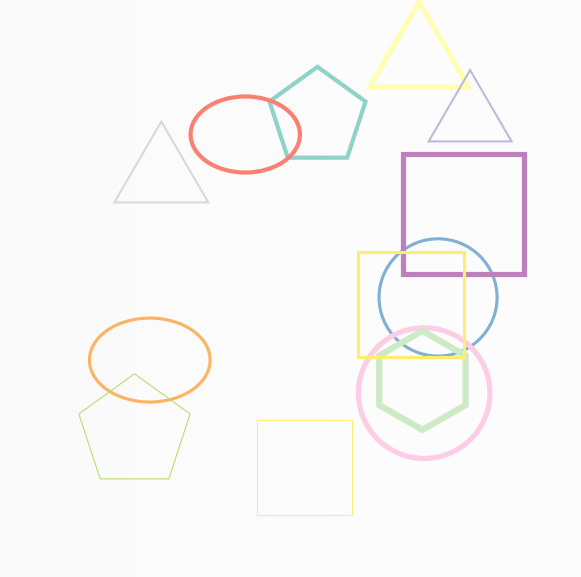[{"shape": "pentagon", "thickness": 2, "radius": 0.43, "center": [0.546, 0.796]}, {"shape": "triangle", "thickness": 2.5, "radius": 0.49, "center": [0.721, 0.898]}, {"shape": "triangle", "thickness": 1, "radius": 0.41, "center": [0.809, 0.795]}, {"shape": "oval", "thickness": 2, "radius": 0.47, "center": [0.422, 0.766]}, {"shape": "circle", "thickness": 1.5, "radius": 0.51, "center": [0.754, 0.484]}, {"shape": "oval", "thickness": 1.5, "radius": 0.52, "center": [0.258, 0.376]}, {"shape": "pentagon", "thickness": 0.5, "radius": 0.5, "center": [0.231, 0.251]}, {"shape": "circle", "thickness": 2.5, "radius": 0.57, "center": [0.73, 0.318]}, {"shape": "triangle", "thickness": 1, "radius": 0.47, "center": [0.278, 0.695]}, {"shape": "square", "thickness": 2.5, "radius": 0.52, "center": [0.798, 0.628]}, {"shape": "hexagon", "thickness": 3, "radius": 0.43, "center": [0.727, 0.341]}, {"shape": "square", "thickness": 1.5, "radius": 0.45, "center": [0.707, 0.472]}, {"shape": "square", "thickness": 0.5, "radius": 0.41, "center": [0.524, 0.19]}]